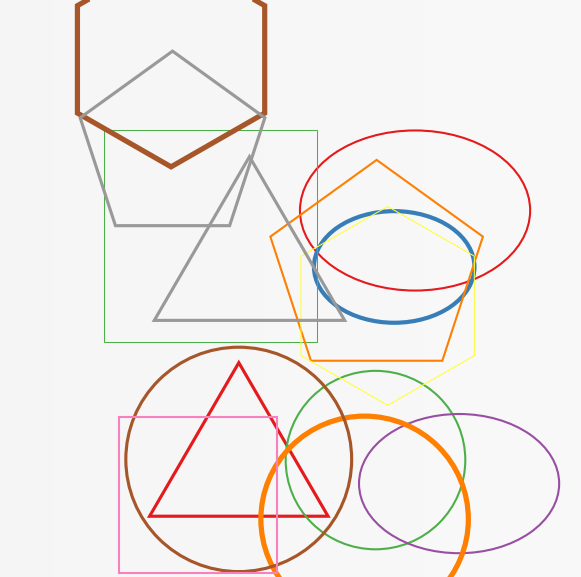[{"shape": "triangle", "thickness": 1.5, "radius": 0.89, "center": [0.411, 0.194]}, {"shape": "oval", "thickness": 1, "radius": 0.99, "center": [0.714, 0.635]}, {"shape": "oval", "thickness": 2, "radius": 0.69, "center": [0.678, 0.537]}, {"shape": "circle", "thickness": 1, "radius": 0.77, "center": [0.646, 0.202]}, {"shape": "square", "thickness": 0.5, "radius": 0.92, "center": [0.362, 0.59]}, {"shape": "oval", "thickness": 1, "radius": 0.86, "center": [0.79, 0.162]}, {"shape": "circle", "thickness": 2.5, "radius": 0.89, "center": [0.627, 0.1]}, {"shape": "pentagon", "thickness": 1, "radius": 0.96, "center": [0.648, 0.53]}, {"shape": "hexagon", "thickness": 0.5, "radius": 0.86, "center": [0.667, 0.469]}, {"shape": "circle", "thickness": 1.5, "radius": 0.97, "center": [0.411, 0.204]}, {"shape": "hexagon", "thickness": 2.5, "radius": 0.93, "center": [0.294, 0.896]}, {"shape": "square", "thickness": 1, "radius": 0.68, "center": [0.341, 0.142]}, {"shape": "pentagon", "thickness": 1.5, "radius": 0.84, "center": [0.297, 0.744]}, {"shape": "triangle", "thickness": 1.5, "radius": 0.95, "center": [0.429, 0.539]}]